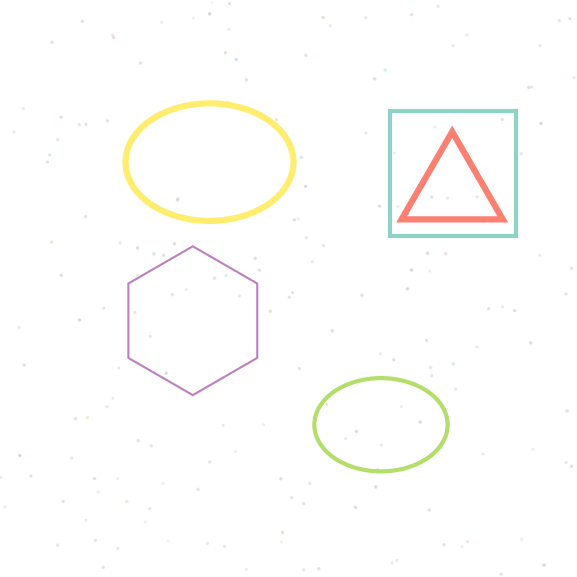[{"shape": "square", "thickness": 2, "radius": 0.54, "center": [0.784, 0.698]}, {"shape": "triangle", "thickness": 3, "radius": 0.51, "center": [0.783, 0.67]}, {"shape": "oval", "thickness": 2, "radius": 0.58, "center": [0.66, 0.264]}, {"shape": "hexagon", "thickness": 1, "radius": 0.64, "center": [0.334, 0.444]}, {"shape": "oval", "thickness": 3, "radius": 0.73, "center": [0.363, 0.718]}]